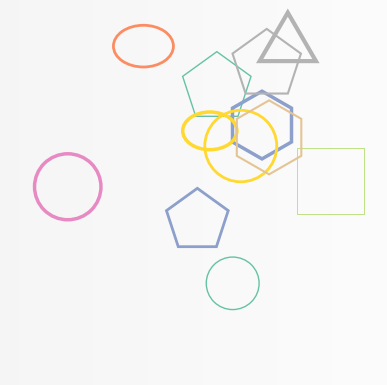[{"shape": "pentagon", "thickness": 1, "radius": 0.46, "center": [0.56, 0.773]}, {"shape": "circle", "thickness": 1, "radius": 0.34, "center": [0.6, 0.264]}, {"shape": "oval", "thickness": 2, "radius": 0.39, "center": [0.37, 0.88]}, {"shape": "pentagon", "thickness": 2, "radius": 0.42, "center": [0.509, 0.427]}, {"shape": "hexagon", "thickness": 2.5, "radius": 0.44, "center": [0.676, 0.675]}, {"shape": "circle", "thickness": 2.5, "radius": 0.43, "center": [0.175, 0.515]}, {"shape": "square", "thickness": 0.5, "radius": 0.43, "center": [0.854, 0.53]}, {"shape": "circle", "thickness": 2, "radius": 0.46, "center": [0.621, 0.621]}, {"shape": "oval", "thickness": 2.5, "radius": 0.35, "center": [0.541, 0.66]}, {"shape": "hexagon", "thickness": 1.5, "radius": 0.48, "center": [0.694, 0.643]}, {"shape": "pentagon", "thickness": 1.5, "radius": 0.46, "center": [0.688, 0.832]}, {"shape": "triangle", "thickness": 3, "radius": 0.42, "center": [0.743, 0.883]}]